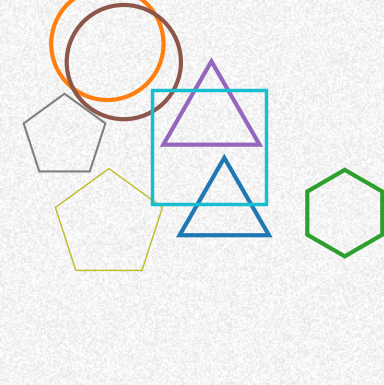[{"shape": "triangle", "thickness": 3, "radius": 0.67, "center": [0.583, 0.456]}, {"shape": "circle", "thickness": 3, "radius": 0.73, "center": [0.279, 0.886]}, {"shape": "hexagon", "thickness": 3, "radius": 0.56, "center": [0.896, 0.447]}, {"shape": "triangle", "thickness": 3, "radius": 0.72, "center": [0.549, 0.696]}, {"shape": "circle", "thickness": 3, "radius": 0.74, "center": [0.322, 0.839]}, {"shape": "pentagon", "thickness": 1.5, "radius": 0.56, "center": [0.168, 0.645]}, {"shape": "pentagon", "thickness": 1, "radius": 0.73, "center": [0.283, 0.416]}, {"shape": "square", "thickness": 2.5, "radius": 0.74, "center": [0.543, 0.619]}]